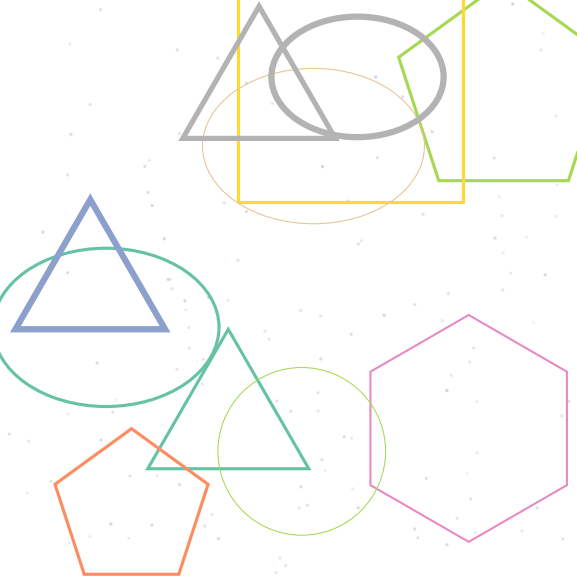[{"shape": "triangle", "thickness": 1.5, "radius": 0.8, "center": [0.395, 0.268]}, {"shape": "oval", "thickness": 1.5, "radius": 0.98, "center": [0.183, 0.432]}, {"shape": "pentagon", "thickness": 1.5, "radius": 0.7, "center": [0.228, 0.117]}, {"shape": "triangle", "thickness": 3, "radius": 0.75, "center": [0.156, 0.504]}, {"shape": "hexagon", "thickness": 1, "radius": 0.98, "center": [0.812, 0.257]}, {"shape": "pentagon", "thickness": 1.5, "radius": 0.96, "center": [0.872, 0.841]}, {"shape": "circle", "thickness": 0.5, "radius": 0.73, "center": [0.523, 0.218]}, {"shape": "square", "thickness": 1.5, "radius": 0.97, "center": [0.606, 0.845]}, {"shape": "oval", "thickness": 0.5, "radius": 0.96, "center": [0.543, 0.746]}, {"shape": "triangle", "thickness": 2.5, "radius": 0.76, "center": [0.449, 0.836]}, {"shape": "oval", "thickness": 3, "radius": 0.75, "center": [0.619, 0.866]}]